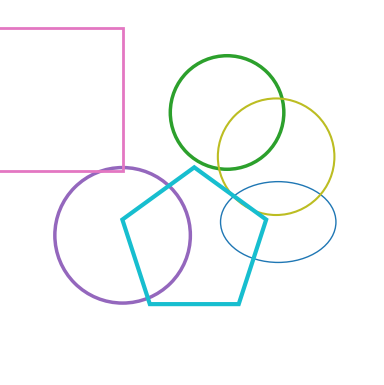[{"shape": "oval", "thickness": 1, "radius": 0.75, "center": [0.723, 0.423]}, {"shape": "circle", "thickness": 2.5, "radius": 0.74, "center": [0.59, 0.708]}, {"shape": "circle", "thickness": 2.5, "radius": 0.88, "center": [0.318, 0.389]}, {"shape": "square", "thickness": 2, "radius": 0.93, "center": [0.133, 0.742]}, {"shape": "circle", "thickness": 1.5, "radius": 0.76, "center": [0.717, 0.593]}, {"shape": "pentagon", "thickness": 3, "radius": 0.98, "center": [0.505, 0.369]}]